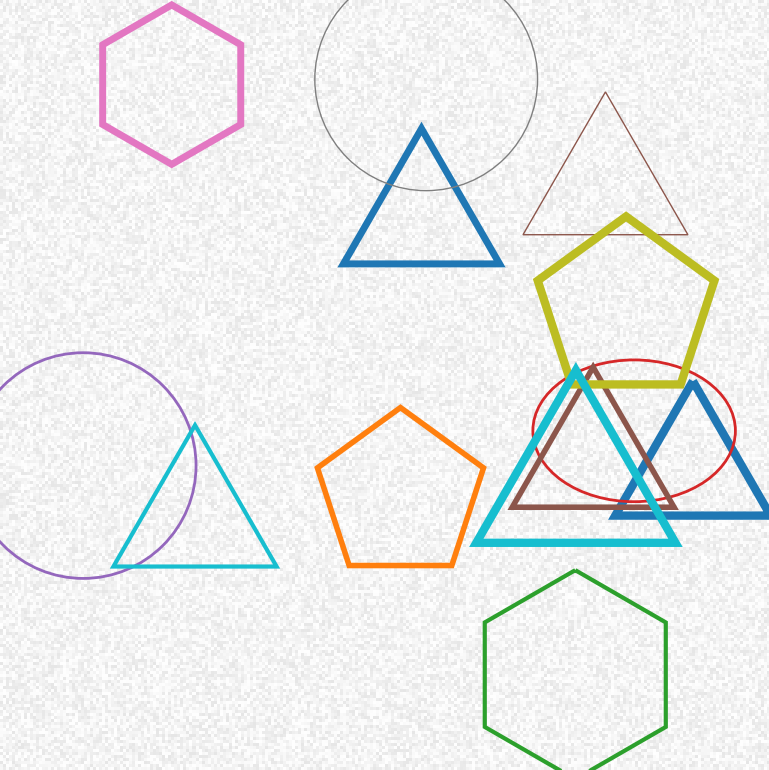[{"shape": "triangle", "thickness": 3, "radius": 0.58, "center": [0.9, 0.389]}, {"shape": "triangle", "thickness": 2.5, "radius": 0.59, "center": [0.547, 0.716]}, {"shape": "pentagon", "thickness": 2, "radius": 0.57, "center": [0.52, 0.357]}, {"shape": "hexagon", "thickness": 1.5, "radius": 0.68, "center": [0.747, 0.124]}, {"shape": "oval", "thickness": 1, "radius": 0.66, "center": [0.824, 0.441]}, {"shape": "circle", "thickness": 1, "radius": 0.73, "center": [0.108, 0.395]}, {"shape": "triangle", "thickness": 0.5, "radius": 0.62, "center": [0.786, 0.757]}, {"shape": "triangle", "thickness": 2, "radius": 0.61, "center": [0.77, 0.402]}, {"shape": "hexagon", "thickness": 2.5, "radius": 0.52, "center": [0.223, 0.89]}, {"shape": "circle", "thickness": 0.5, "radius": 0.72, "center": [0.554, 0.897]}, {"shape": "pentagon", "thickness": 3, "radius": 0.6, "center": [0.813, 0.598]}, {"shape": "triangle", "thickness": 1.5, "radius": 0.61, "center": [0.253, 0.325]}, {"shape": "triangle", "thickness": 3, "radius": 0.75, "center": [0.748, 0.37]}]